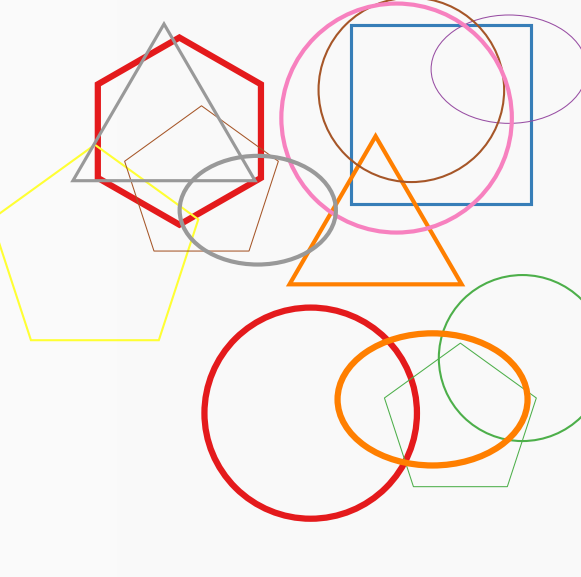[{"shape": "circle", "thickness": 3, "radius": 0.91, "center": [0.535, 0.284]}, {"shape": "hexagon", "thickness": 3, "radius": 0.81, "center": [0.309, 0.772]}, {"shape": "square", "thickness": 1.5, "radius": 0.78, "center": [0.759, 0.801]}, {"shape": "circle", "thickness": 1, "radius": 0.72, "center": [0.899, 0.379]}, {"shape": "pentagon", "thickness": 0.5, "radius": 0.69, "center": [0.792, 0.268]}, {"shape": "oval", "thickness": 0.5, "radius": 0.67, "center": [0.876, 0.879]}, {"shape": "triangle", "thickness": 2, "radius": 0.85, "center": [0.646, 0.592]}, {"shape": "oval", "thickness": 3, "radius": 0.82, "center": [0.744, 0.308]}, {"shape": "pentagon", "thickness": 1, "radius": 0.94, "center": [0.163, 0.561]}, {"shape": "pentagon", "thickness": 0.5, "radius": 0.7, "center": [0.347, 0.677]}, {"shape": "circle", "thickness": 1, "radius": 0.8, "center": [0.708, 0.844]}, {"shape": "circle", "thickness": 2, "radius": 0.99, "center": [0.682, 0.795]}, {"shape": "oval", "thickness": 2, "radius": 0.67, "center": [0.443, 0.635]}, {"shape": "triangle", "thickness": 1.5, "radius": 0.9, "center": [0.282, 0.777]}]